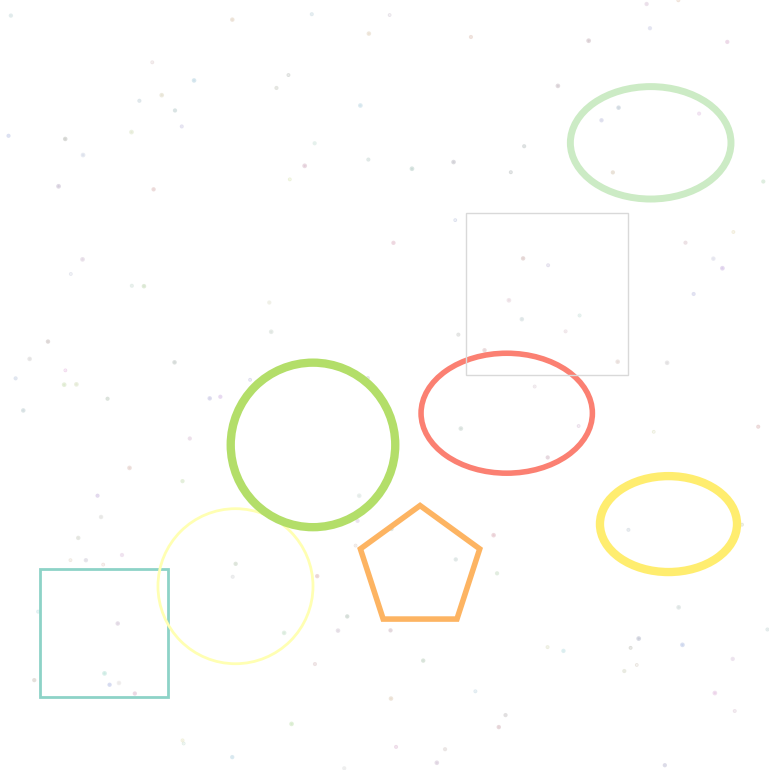[{"shape": "square", "thickness": 1, "radius": 0.41, "center": [0.135, 0.178]}, {"shape": "circle", "thickness": 1, "radius": 0.5, "center": [0.306, 0.239]}, {"shape": "oval", "thickness": 2, "radius": 0.56, "center": [0.658, 0.463]}, {"shape": "pentagon", "thickness": 2, "radius": 0.41, "center": [0.546, 0.262]}, {"shape": "circle", "thickness": 3, "radius": 0.53, "center": [0.406, 0.422]}, {"shape": "square", "thickness": 0.5, "radius": 0.53, "center": [0.711, 0.618]}, {"shape": "oval", "thickness": 2.5, "radius": 0.52, "center": [0.845, 0.815]}, {"shape": "oval", "thickness": 3, "radius": 0.44, "center": [0.868, 0.319]}]